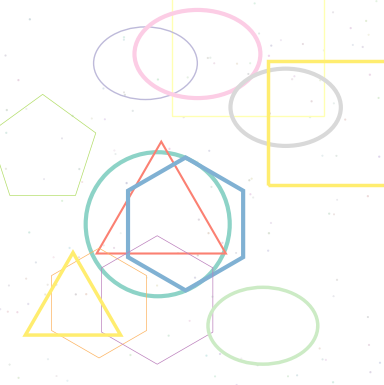[{"shape": "circle", "thickness": 3, "radius": 0.94, "center": [0.41, 0.418]}, {"shape": "square", "thickness": 1, "radius": 0.99, "center": [0.644, 0.896]}, {"shape": "oval", "thickness": 1, "radius": 0.67, "center": [0.378, 0.836]}, {"shape": "triangle", "thickness": 1.5, "radius": 0.97, "center": [0.419, 0.438]}, {"shape": "hexagon", "thickness": 3, "radius": 0.86, "center": [0.482, 0.418]}, {"shape": "hexagon", "thickness": 0.5, "radius": 0.71, "center": [0.257, 0.213]}, {"shape": "pentagon", "thickness": 0.5, "radius": 0.73, "center": [0.111, 0.61]}, {"shape": "oval", "thickness": 3, "radius": 0.82, "center": [0.513, 0.86]}, {"shape": "oval", "thickness": 3, "radius": 0.72, "center": [0.742, 0.721]}, {"shape": "hexagon", "thickness": 0.5, "radius": 0.83, "center": [0.408, 0.221]}, {"shape": "oval", "thickness": 2.5, "radius": 0.71, "center": [0.683, 0.154]}, {"shape": "square", "thickness": 2.5, "radius": 0.81, "center": [0.858, 0.68]}, {"shape": "triangle", "thickness": 2.5, "radius": 0.71, "center": [0.19, 0.201]}]